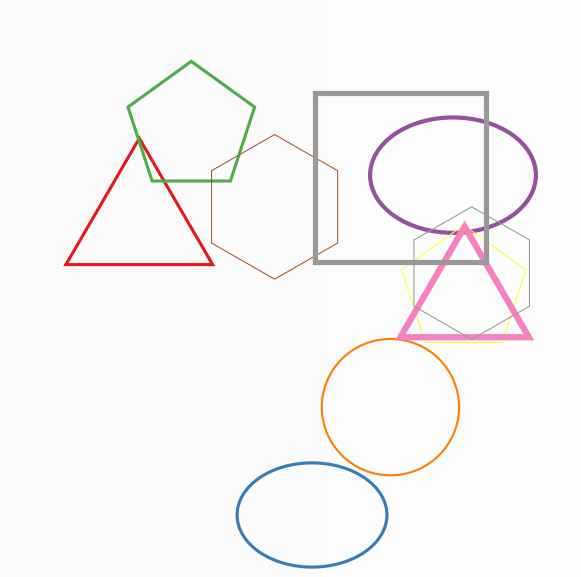[{"shape": "triangle", "thickness": 1.5, "radius": 0.73, "center": [0.24, 0.614]}, {"shape": "oval", "thickness": 1.5, "radius": 0.64, "center": [0.537, 0.107]}, {"shape": "pentagon", "thickness": 1.5, "radius": 0.57, "center": [0.329, 0.778]}, {"shape": "oval", "thickness": 2, "radius": 0.71, "center": [0.779, 0.696]}, {"shape": "circle", "thickness": 1, "radius": 0.59, "center": [0.672, 0.294]}, {"shape": "pentagon", "thickness": 0.5, "radius": 0.56, "center": [0.798, 0.497]}, {"shape": "hexagon", "thickness": 0.5, "radius": 0.63, "center": [0.472, 0.641]}, {"shape": "triangle", "thickness": 3, "radius": 0.64, "center": [0.799, 0.479]}, {"shape": "hexagon", "thickness": 0.5, "radius": 0.57, "center": [0.812, 0.526]}, {"shape": "square", "thickness": 2.5, "radius": 0.73, "center": [0.689, 0.692]}]